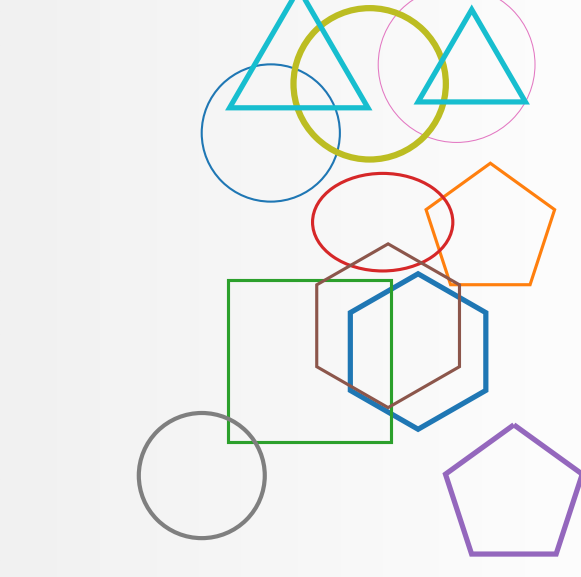[{"shape": "hexagon", "thickness": 2.5, "radius": 0.67, "center": [0.719, 0.39]}, {"shape": "circle", "thickness": 1, "radius": 0.59, "center": [0.466, 0.769]}, {"shape": "pentagon", "thickness": 1.5, "radius": 0.58, "center": [0.844, 0.6]}, {"shape": "square", "thickness": 1.5, "radius": 0.7, "center": [0.533, 0.375]}, {"shape": "oval", "thickness": 1.5, "radius": 0.6, "center": [0.658, 0.614]}, {"shape": "pentagon", "thickness": 2.5, "radius": 0.62, "center": [0.884, 0.14]}, {"shape": "hexagon", "thickness": 1.5, "radius": 0.71, "center": [0.668, 0.435]}, {"shape": "circle", "thickness": 0.5, "radius": 0.67, "center": [0.786, 0.887]}, {"shape": "circle", "thickness": 2, "radius": 0.54, "center": [0.347, 0.176]}, {"shape": "circle", "thickness": 3, "radius": 0.66, "center": [0.636, 0.854]}, {"shape": "triangle", "thickness": 2.5, "radius": 0.53, "center": [0.812, 0.876]}, {"shape": "triangle", "thickness": 2.5, "radius": 0.69, "center": [0.514, 0.881]}]